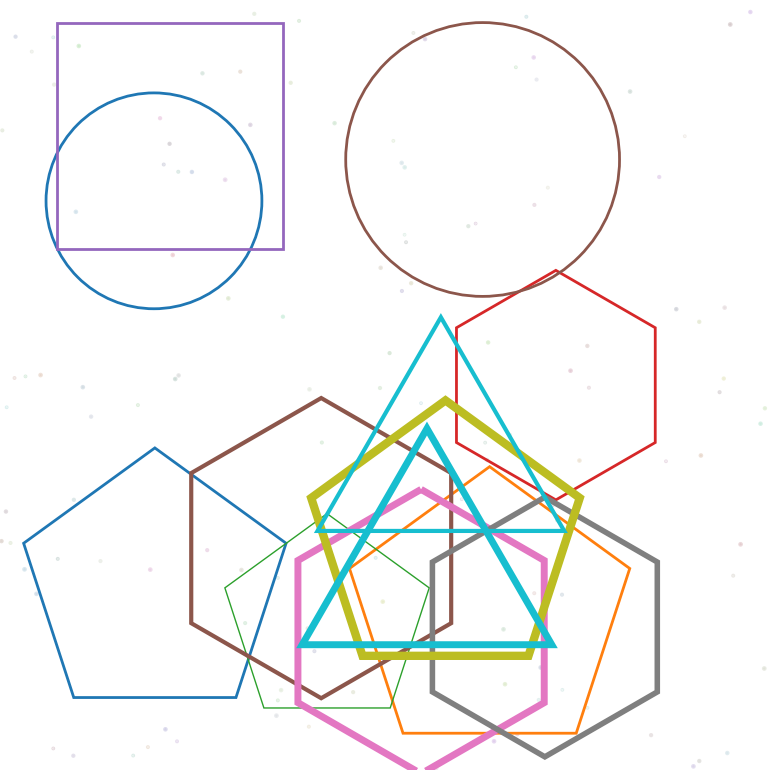[{"shape": "circle", "thickness": 1, "radius": 0.7, "center": [0.2, 0.739]}, {"shape": "pentagon", "thickness": 1, "radius": 0.9, "center": [0.201, 0.239]}, {"shape": "pentagon", "thickness": 1, "radius": 0.96, "center": [0.636, 0.203]}, {"shape": "pentagon", "thickness": 0.5, "radius": 0.7, "center": [0.425, 0.193]}, {"shape": "hexagon", "thickness": 1, "radius": 0.75, "center": [0.722, 0.5]}, {"shape": "square", "thickness": 1, "radius": 0.73, "center": [0.221, 0.823]}, {"shape": "circle", "thickness": 1, "radius": 0.89, "center": [0.627, 0.793]}, {"shape": "hexagon", "thickness": 1.5, "radius": 0.97, "center": [0.417, 0.288]}, {"shape": "hexagon", "thickness": 2.5, "radius": 0.92, "center": [0.547, 0.18]}, {"shape": "hexagon", "thickness": 2, "radius": 0.84, "center": [0.708, 0.186]}, {"shape": "pentagon", "thickness": 3, "radius": 0.92, "center": [0.579, 0.297]}, {"shape": "triangle", "thickness": 2.5, "radius": 0.94, "center": [0.555, 0.256]}, {"shape": "triangle", "thickness": 1.5, "radius": 0.93, "center": [0.573, 0.403]}]